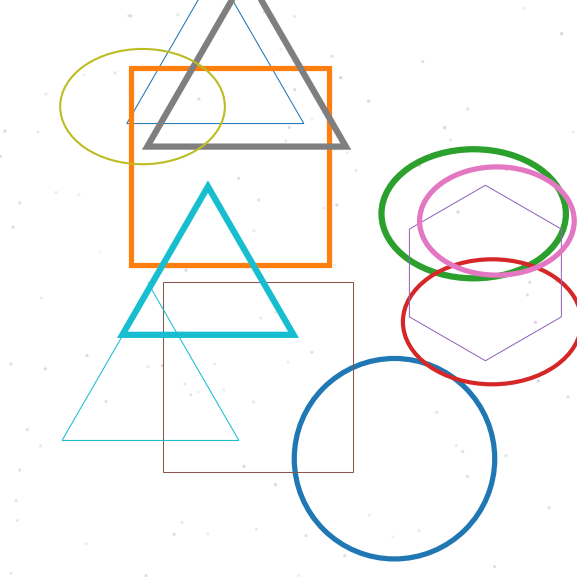[{"shape": "circle", "thickness": 2.5, "radius": 0.87, "center": [0.683, 0.205]}, {"shape": "triangle", "thickness": 0.5, "radius": 0.89, "center": [0.373, 0.874]}, {"shape": "square", "thickness": 2.5, "radius": 0.86, "center": [0.398, 0.711]}, {"shape": "oval", "thickness": 3, "radius": 0.8, "center": [0.82, 0.629]}, {"shape": "oval", "thickness": 2, "radius": 0.77, "center": [0.852, 0.442]}, {"shape": "hexagon", "thickness": 0.5, "radius": 0.76, "center": [0.841, 0.526]}, {"shape": "square", "thickness": 0.5, "radius": 0.82, "center": [0.447, 0.346]}, {"shape": "oval", "thickness": 2.5, "radius": 0.67, "center": [0.86, 0.616]}, {"shape": "triangle", "thickness": 3, "radius": 0.99, "center": [0.427, 0.845]}, {"shape": "oval", "thickness": 1, "radius": 0.71, "center": [0.247, 0.815]}, {"shape": "triangle", "thickness": 0.5, "radius": 0.88, "center": [0.261, 0.325]}, {"shape": "triangle", "thickness": 3, "radius": 0.86, "center": [0.36, 0.505]}]